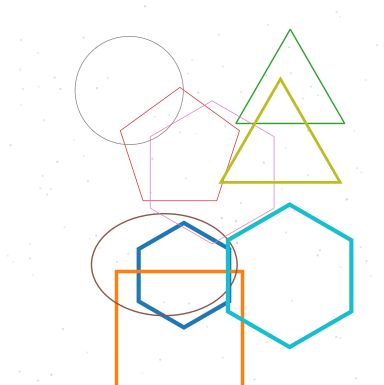[{"shape": "hexagon", "thickness": 3, "radius": 0.68, "center": [0.478, 0.285]}, {"shape": "square", "thickness": 2.5, "radius": 0.81, "center": [0.465, 0.133]}, {"shape": "triangle", "thickness": 1, "radius": 0.82, "center": [0.754, 0.761]}, {"shape": "pentagon", "thickness": 0.5, "radius": 0.81, "center": [0.467, 0.61]}, {"shape": "oval", "thickness": 1, "radius": 0.95, "center": [0.427, 0.313]}, {"shape": "hexagon", "thickness": 0.5, "radius": 0.93, "center": [0.551, 0.552]}, {"shape": "circle", "thickness": 0.5, "radius": 0.7, "center": [0.336, 0.765]}, {"shape": "triangle", "thickness": 2, "radius": 0.89, "center": [0.729, 0.616]}, {"shape": "hexagon", "thickness": 3, "radius": 0.93, "center": [0.752, 0.284]}]